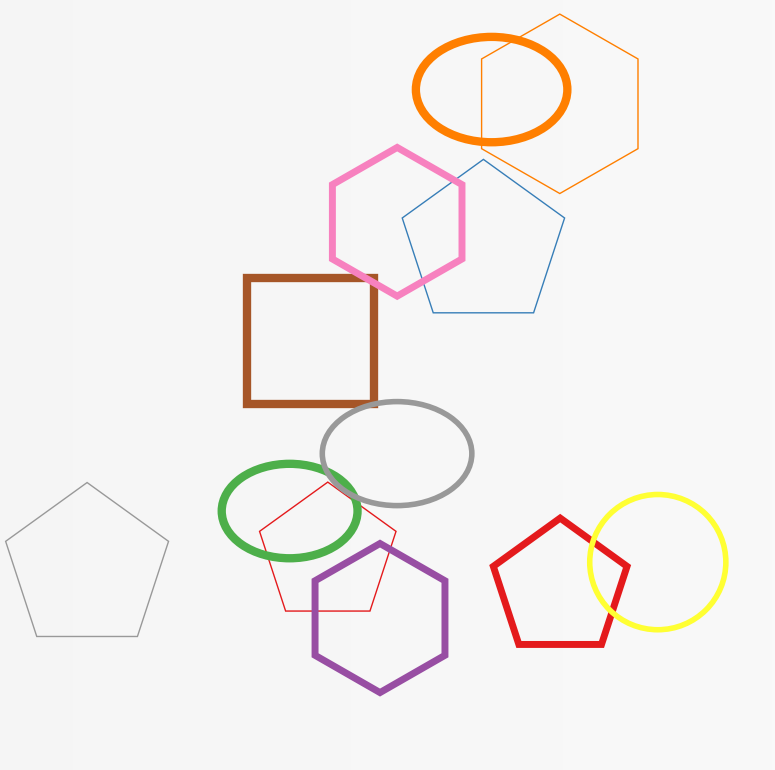[{"shape": "pentagon", "thickness": 0.5, "radius": 0.46, "center": [0.423, 0.281]}, {"shape": "pentagon", "thickness": 2.5, "radius": 0.45, "center": [0.723, 0.236]}, {"shape": "pentagon", "thickness": 0.5, "radius": 0.55, "center": [0.624, 0.683]}, {"shape": "oval", "thickness": 3, "radius": 0.44, "center": [0.374, 0.336]}, {"shape": "hexagon", "thickness": 2.5, "radius": 0.48, "center": [0.49, 0.197]}, {"shape": "oval", "thickness": 3, "radius": 0.49, "center": [0.634, 0.884]}, {"shape": "hexagon", "thickness": 0.5, "radius": 0.58, "center": [0.722, 0.865]}, {"shape": "circle", "thickness": 2, "radius": 0.44, "center": [0.849, 0.27]}, {"shape": "square", "thickness": 3, "radius": 0.41, "center": [0.401, 0.557]}, {"shape": "hexagon", "thickness": 2.5, "radius": 0.48, "center": [0.513, 0.712]}, {"shape": "pentagon", "thickness": 0.5, "radius": 0.55, "center": [0.112, 0.263]}, {"shape": "oval", "thickness": 2, "radius": 0.48, "center": [0.512, 0.411]}]